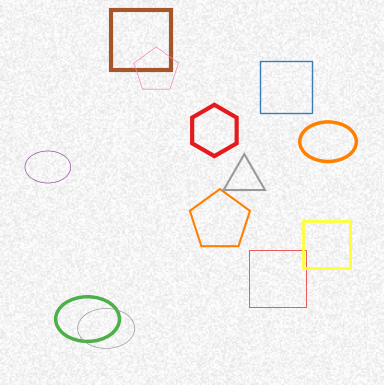[{"shape": "square", "thickness": 0.5, "radius": 0.37, "center": [0.722, 0.277]}, {"shape": "hexagon", "thickness": 3, "radius": 0.33, "center": [0.557, 0.661]}, {"shape": "square", "thickness": 1, "radius": 0.34, "center": [0.743, 0.774]}, {"shape": "oval", "thickness": 2.5, "radius": 0.41, "center": [0.227, 0.171]}, {"shape": "oval", "thickness": 0.5, "radius": 0.3, "center": [0.124, 0.566]}, {"shape": "pentagon", "thickness": 1.5, "radius": 0.41, "center": [0.571, 0.427]}, {"shape": "oval", "thickness": 2.5, "radius": 0.37, "center": [0.852, 0.632]}, {"shape": "square", "thickness": 2, "radius": 0.31, "center": [0.848, 0.366]}, {"shape": "square", "thickness": 3, "radius": 0.39, "center": [0.367, 0.896]}, {"shape": "pentagon", "thickness": 0.5, "radius": 0.3, "center": [0.406, 0.818]}, {"shape": "oval", "thickness": 0.5, "radius": 0.37, "center": [0.276, 0.147]}, {"shape": "triangle", "thickness": 1.5, "radius": 0.31, "center": [0.635, 0.537]}]